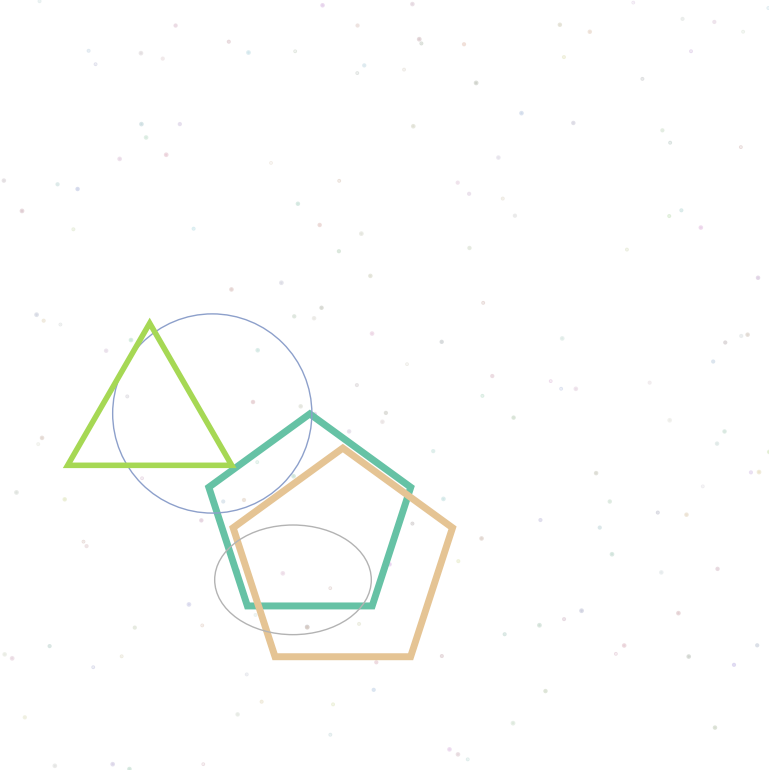[{"shape": "pentagon", "thickness": 2.5, "radius": 0.69, "center": [0.402, 0.325]}, {"shape": "circle", "thickness": 0.5, "radius": 0.65, "center": [0.276, 0.463]}, {"shape": "triangle", "thickness": 2, "radius": 0.62, "center": [0.194, 0.457]}, {"shape": "pentagon", "thickness": 2.5, "radius": 0.75, "center": [0.445, 0.268]}, {"shape": "oval", "thickness": 0.5, "radius": 0.51, "center": [0.381, 0.247]}]